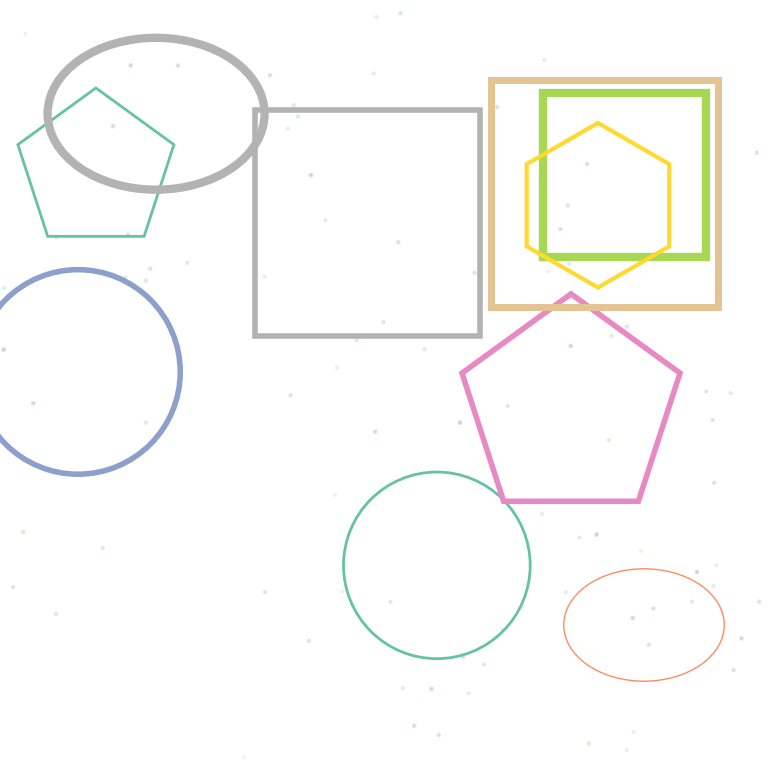[{"shape": "circle", "thickness": 1, "radius": 0.61, "center": [0.567, 0.266]}, {"shape": "pentagon", "thickness": 1, "radius": 0.53, "center": [0.125, 0.779]}, {"shape": "oval", "thickness": 0.5, "radius": 0.52, "center": [0.836, 0.188]}, {"shape": "circle", "thickness": 2, "radius": 0.66, "center": [0.101, 0.517]}, {"shape": "pentagon", "thickness": 2, "radius": 0.74, "center": [0.742, 0.469]}, {"shape": "square", "thickness": 3, "radius": 0.53, "center": [0.811, 0.773]}, {"shape": "hexagon", "thickness": 1.5, "radius": 0.53, "center": [0.777, 0.733]}, {"shape": "square", "thickness": 2.5, "radius": 0.74, "center": [0.785, 0.749]}, {"shape": "square", "thickness": 2, "radius": 0.73, "center": [0.477, 0.711]}, {"shape": "oval", "thickness": 3, "radius": 0.7, "center": [0.203, 0.852]}]